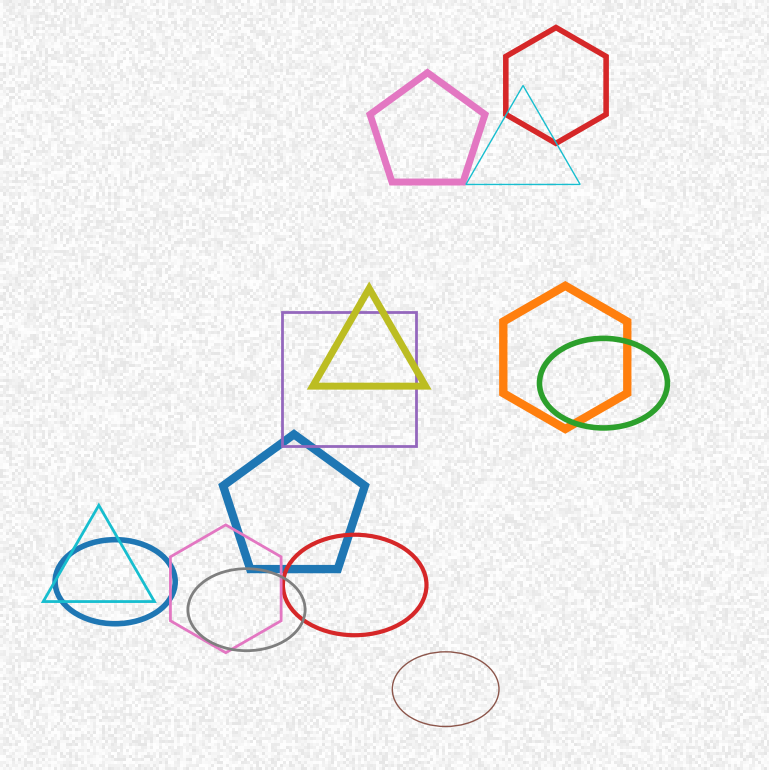[{"shape": "oval", "thickness": 2, "radius": 0.39, "center": [0.15, 0.245]}, {"shape": "pentagon", "thickness": 3, "radius": 0.48, "center": [0.382, 0.339]}, {"shape": "hexagon", "thickness": 3, "radius": 0.46, "center": [0.734, 0.536]}, {"shape": "oval", "thickness": 2, "radius": 0.42, "center": [0.784, 0.502]}, {"shape": "hexagon", "thickness": 2, "radius": 0.38, "center": [0.722, 0.889]}, {"shape": "oval", "thickness": 1.5, "radius": 0.47, "center": [0.461, 0.24]}, {"shape": "square", "thickness": 1, "radius": 0.43, "center": [0.453, 0.508]}, {"shape": "oval", "thickness": 0.5, "radius": 0.35, "center": [0.579, 0.105]}, {"shape": "pentagon", "thickness": 2.5, "radius": 0.39, "center": [0.555, 0.827]}, {"shape": "hexagon", "thickness": 1, "radius": 0.42, "center": [0.293, 0.235]}, {"shape": "oval", "thickness": 1, "radius": 0.38, "center": [0.32, 0.208]}, {"shape": "triangle", "thickness": 2.5, "radius": 0.42, "center": [0.479, 0.541]}, {"shape": "triangle", "thickness": 0.5, "radius": 0.43, "center": [0.679, 0.803]}, {"shape": "triangle", "thickness": 1, "radius": 0.42, "center": [0.128, 0.26]}]